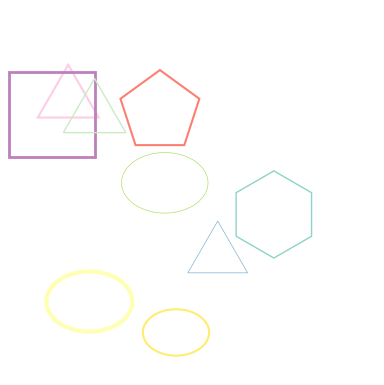[{"shape": "hexagon", "thickness": 1, "radius": 0.57, "center": [0.711, 0.443]}, {"shape": "oval", "thickness": 3, "radius": 0.56, "center": [0.232, 0.217]}, {"shape": "pentagon", "thickness": 1.5, "radius": 0.54, "center": [0.415, 0.71]}, {"shape": "triangle", "thickness": 0.5, "radius": 0.45, "center": [0.566, 0.336]}, {"shape": "oval", "thickness": 0.5, "radius": 0.56, "center": [0.428, 0.525]}, {"shape": "triangle", "thickness": 1.5, "radius": 0.46, "center": [0.177, 0.74]}, {"shape": "square", "thickness": 2, "radius": 0.56, "center": [0.134, 0.702]}, {"shape": "triangle", "thickness": 1, "radius": 0.47, "center": [0.246, 0.702]}, {"shape": "oval", "thickness": 1.5, "radius": 0.43, "center": [0.457, 0.136]}]